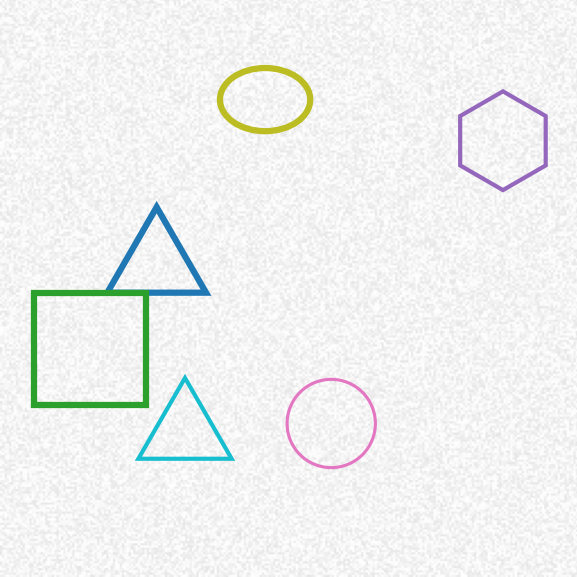[{"shape": "triangle", "thickness": 3, "radius": 0.49, "center": [0.271, 0.542]}, {"shape": "square", "thickness": 3, "radius": 0.49, "center": [0.156, 0.395]}, {"shape": "hexagon", "thickness": 2, "radius": 0.43, "center": [0.871, 0.755]}, {"shape": "circle", "thickness": 1.5, "radius": 0.38, "center": [0.574, 0.266]}, {"shape": "oval", "thickness": 3, "radius": 0.39, "center": [0.459, 0.827]}, {"shape": "triangle", "thickness": 2, "radius": 0.47, "center": [0.32, 0.251]}]